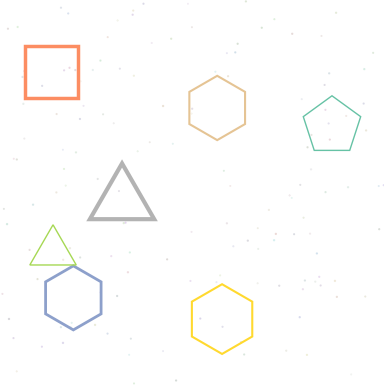[{"shape": "pentagon", "thickness": 1, "radius": 0.39, "center": [0.862, 0.673]}, {"shape": "square", "thickness": 2.5, "radius": 0.34, "center": [0.134, 0.813]}, {"shape": "hexagon", "thickness": 2, "radius": 0.42, "center": [0.19, 0.226]}, {"shape": "triangle", "thickness": 1, "radius": 0.35, "center": [0.138, 0.347]}, {"shape": "hexagon", "thickness": 1.5, "radius": 0.45, "center": [0.577, 0.171]}, {"shape": "hexagon", "thickness": 1.5, "radius": 0.42, "center": [0.564, 0.72]}, {"shape": "triangle", "thickness": 3, "radius": 0.48, "center": [0.317, 0.479]}]